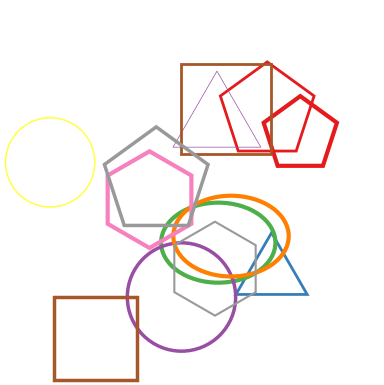[{"shape": "pentagon", "thickness": 2, "radius": 0.64, "center": [0.694, 0.711]}, {"shape": "pentagon", "thickness": 3, "radius": 0.5, "center": [0.78, 0.65]}, {"shape": "triangle", "thickness": 2, "radius": 0.53, "center": [0.705, 0.289]}, {"shape": "oval", "thickness": 3, "radius": 0.74, "center": [0.567, 0.37]}, {"shape": "circle", "thickness": 2.5, "radius": 0.7, "center": [0.471, 0.229]}, {"shape": "triangle", "thickness": 0.5, "radius": 0.66, "center": [0.564, 0.684]}, {"shape": "oval", "thickness": 3, "radius": 0.75, "center": [0.6, 0.387]}, {"shape": "circle", "thickness": 1, "radius": 0.58, "center": [0.13, 0.578]}, {"shape": "square", "thickness": 2.5, "radius": 0.53, "center": [0.248, 0.12]}, {"shape": "square", "thickness": 2, "radius": 0.58, "center": [0.588, 0.716]}, {"shape": "hexagon", "thickness": 3, "radius": 0.63, "center": [0.388, 0.481]}, {"shape": "hexagon", "thickness": 1.5, "radius": 0.61, "center": [0.558, 0.302]}, {"shape": "pentagon", "thickness": 2.5, "radius": 0.71, "center": [0.406, 0.529]}]